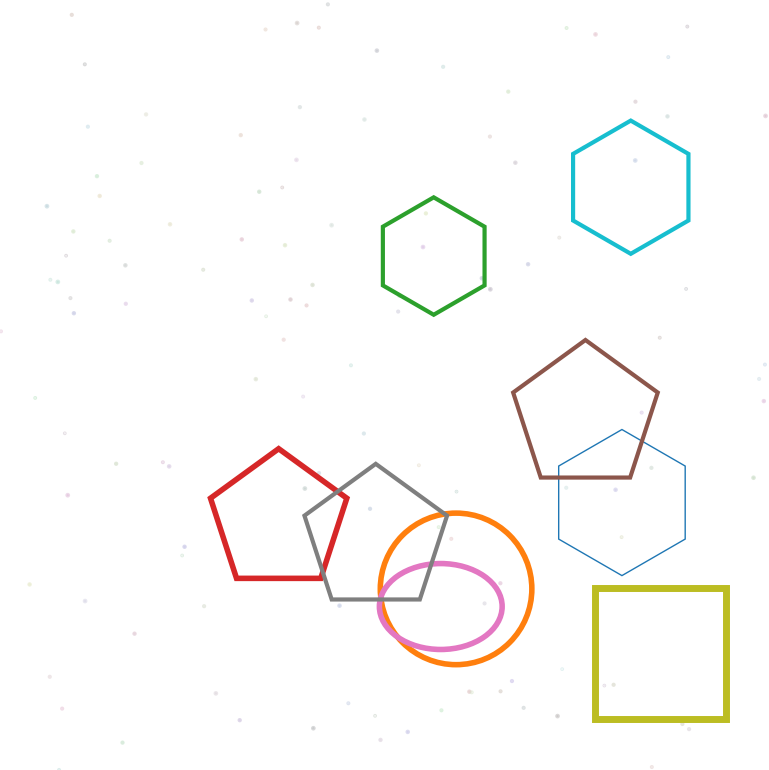[{"shape": "hexagon", "thickness": 0.5, "radius": 0.47, "center": [0.808, 0.347]}, {"shape": "circle", "thickness": 2, "radius": 0.49, "center": [0.592, 0.235]}, {"shape": "hexagon", "thickness": 1.5, "radius": 0.38, "center": [0.563, 0.667]}, {"shape": "pentagon", "thickness": 2, "radius": 0.47, "center": [0.362, 0.324]}, {"shape": "pentagon", "thickness": 1.5, "radius": 0.49, "center": [0.76, 0.46]}, {"shape": "oval", "thickness": 2, "radius": 0.4, "center": [0.572, 0.212]}, {"shape": "pentagon", "thickness": 1.5, "radius": 0.49, "center": [0.488, 0.3]}, {"shape": "square", "thickness": 2.5, "radius": 0.42, "center": [0.858, 0.151]}, {"shape": "hexagon", "thickness": 1.5, "radius": 0.43, "center": [0.819, 0.757]}]